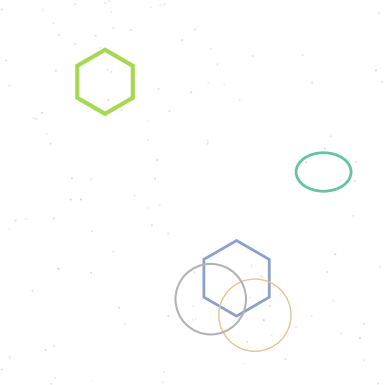[{"shape": "oval", "thickness": 2, "radius": 0.36, "center": [0.84, 0.553]}, {"shape": "hexagon", "thickness": 2, "radius": 0.49, "center": [0.614, 0.277]}, {"shape": "hexagon", "thickness": 3, "radius": 0.42, "center": [0.273, 0.788]}, {"shape": "circle", "thickness": 1, "radius": 0.47, "center": [0.662, 0.181]}, {"shape": "circle", "thickness": 1.5, "radius": 0.46, "center": [0.547, 0.223]}]